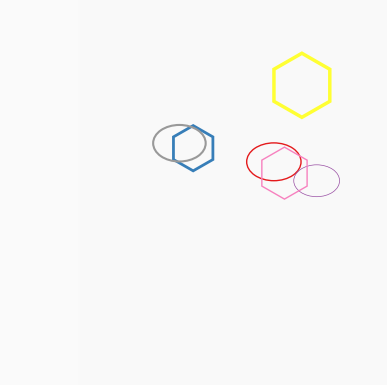[{"shape": "oval", "thickness": 1, "radius": 0.35, "center": [0.707, 0.58]}, {"shape": "hexagon", "thickness": 2, "radius": 0.29, "center": [0.499, 0.615]}, {"shape": "oval", "thickness": 0.5, "radius": 0.3, "center": [0.817, 0.531]}, {"shape": "hexagon", "thickness": 2.5, "radius": 0.42, "center": [0.779, 0.778]}, {"shape": "hexagon", "thickness": 1, "radius": 0.34, "center": [0.734, 0.55]}, {"shape": "oval", "thickness": 1.5, "radius": 0.34, "center": [0.463, 0.628]}]